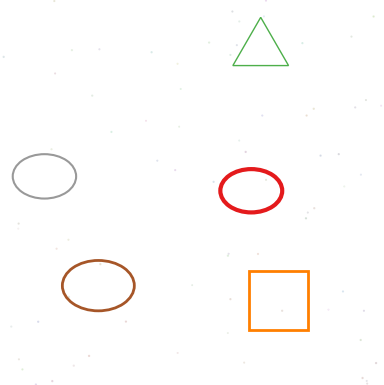[{"shape": "oval", "thickness": 3, "radius": 0.4, "center": [0.653, 0.505]}, {"shape": "triangle", "thickness": 1, "radius": 0.42, "center": [0.677, 0.871]}, {"shape": "square", "thickness": 2, "radius": 0.38, "center": [0.723, 0.219]}, {"shape": "oval", "thickness": 2, "radius": 0.47, "center": [0.255, 0.258]}, {"shape": "oval", "thickness": 1.5, "radius": 0.41, "center": [0.115, 0.542]}]